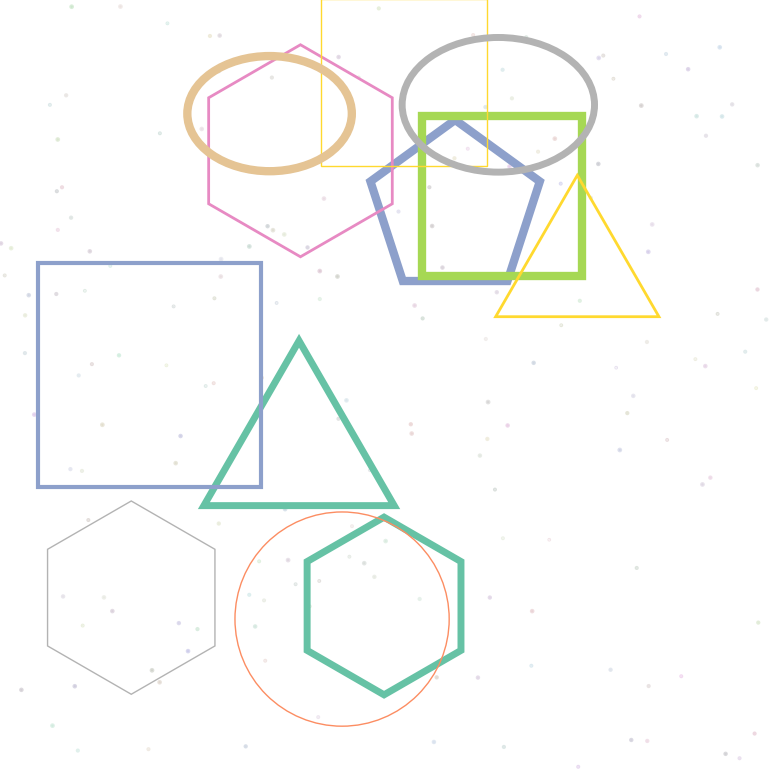[{"shape": "triangle", "thickness": 2.5, "radius": 0.71, "center": [0.388, 0.415]}, {"shape": "hexagon", "thickness": 2.5, "radius": 0.58, "center": [0.499, 0.213]}, {"shape": "circle", "thickness": 0.5, "radius": 0.7, "center": [0.444, 0.196]}, {"shape": "pentagon", "thickness": 3, "radius": 0.58, "center": [0.591, 0.729]}, {"shape": "square", "thickness": 1.5, "radius": 0.72, "center": [0.194, 0.513]}, {"shape": "hexagon", "thickness": 1, "radius": 0.69, "center": [0.39, 0.804]}, {"shape": "square", "thickness": 3, "radius": 0.52, "center": [0.652, 0.745]}, {"shape": "square", "thickness": 0.5, "radius": 0.54, "center": [0.524, 0.893]}, {"shape": "triangle", "thickness": 1, "radius": 0.61, "center": [0.75, 0.65]}, {"shape": "oval", "thickness": 3, "radius": 0.53, "center": [0.35, 0.852]}, {"shape": "hexagon", "thickness": 0.5, "radius": 0.63, "center": [0.17, 0.224]}, {"shape": "oval", "thickness": 2.5, "radius": 0.62, "center": [0.647, 0.864]}]